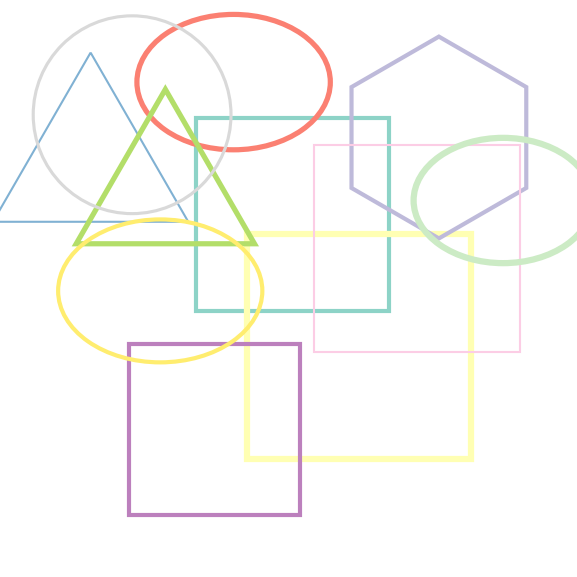[{"shape": "square", "thickness": 2, "radius": 0.83, "center": [0.507, 0.628]}, {"shape": "square", "thickness": 3, "radius": 0.97, "center": [0.621, 0.4]}, {"shape": "hexagon", "thickness": 2, "radius": 0.87, "center": [0.76, 0.761]}, {"shape": "oval", "thickness": 2.5, "radius": 0.84, "center": [0.405, 0.857]}, {"shape": "triangle", "thickness": 1, "radius": 0.98, "center": [0.157, 0.713]}, {"shape": "triangle", "thickness": 2.5, "radius": 0.89, "center": [0.286, 0.666]}, {"shape": "square", "thickness": 1, "radius": 0.89, "center": [0.722, 0.569]}, {"shape": "circle", "thickness": 1.5, "radius": 0.86, "center": [0.229, 0.8]}, {"shape": "square", "thickness": 2, "radius": 0.74, "center": [0.371, 0.255]}, {"shape": "oval", "thickness": 3, "radius": 0.77, "center": [0.871, 0.652]}, {"shape": "oval", "thickness": 2, "radius": 0.88, "center": [0.277, 0.495]}]